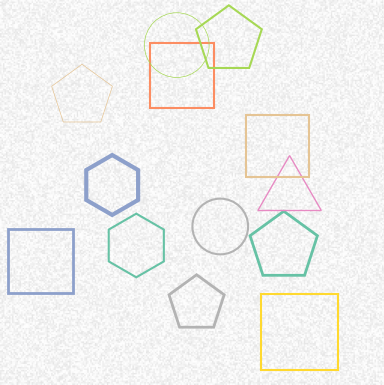[{"shape": "hexagon", "thickness": 1.5, "radius": 0.41, "center": [0.354, 0.362]}, {"shape": "pentagon", "thickness": 2, "radius": 0.46, "center": [0.737, 0.359]}, {"shape": "square", "thickness": 1.5, "radius": 0.42, "center": [0.473, 0.804]}, {"shape": "hexagon", "thickness": 3, "radius": 0.39, "center": [0.291, 0.519]}, {"shape": "square", "thickness": 2, "radius": 0.42, "center": [0.105, 0.322]}, {"shape": "triangle", "thickness": 1, "radius": 0.48, "center": [0.752, 0.501]}, {"shape": "circle", "thickness": 0.5, "radius": 0.42, "center": [0.459, 0.883]}, {"shape": "pentagon", "thickness": 1.5, "radius": 0.45, "center": [0.594, 0.896]}, {"shape": "square", "thickness": 1.5, "radius": 0.5, "center": [0.777, 0.137]}, {"shape": "square", "thickness": 1.5, "radius": 0.4, "center": [0.721, 0.621]}, {"shape": "pentagon", "thickness": 0.5, "radius": 0.41, "center": [0.213, 0.75]}, {"shape": "circle", "thickness": 1.5, "radius": 0.36, "center": [0.572, 0.412]}, {"shape": "pentagon", "thickness": 2, "radius": 0.38, "center": [0.511, 0.211]}]